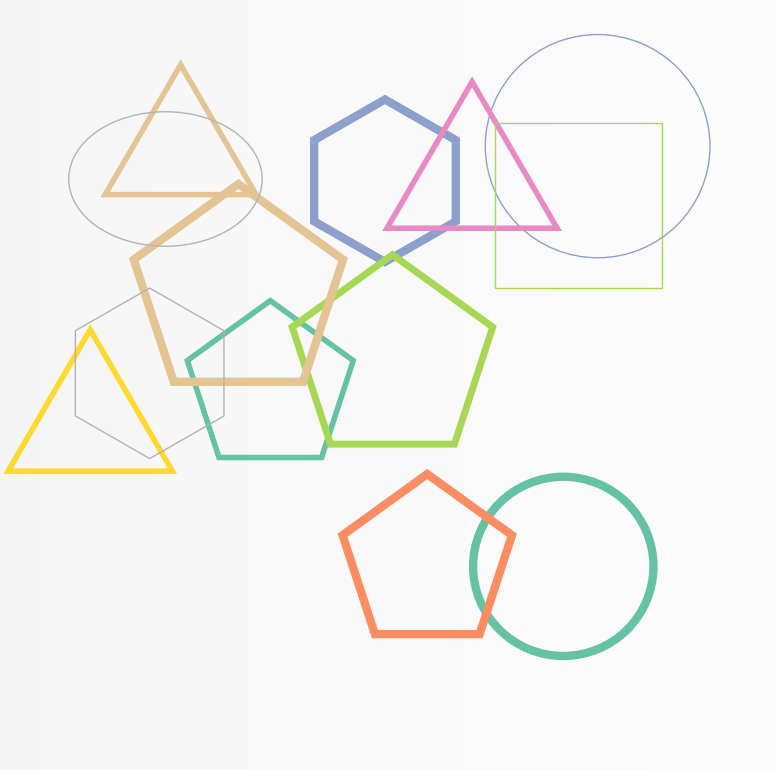[{"shape": "pentagon", "thickness": 2, "radius": 0.56, "center": [0.349, 0.497]}, {"shape": "circle", "thickness": 3, "radius": 0.58, "center": [0.727, 0.264]}, {"shape": "pentagon", "thickness": 3, "radius": 0.57, "center": [0.551, 0.269]}, {"shape": "hexagon", "thickness": 3, "radius": 0.53, "center": [0.497, 0.765]}, {"shape": "circle", "thickness": 0.5, "radius": 0.72, "center": [0.771, 0.81]}, {"shape": "triangle", "thickness": 2, "radius": 0.63, "center": [0.609, 0.767]}, {"shape": "pentagon", "thickness": 2.5, "radius": 0.68, "center": [0.506, 0.533]}, {"shape": "square", "thickness": 0.5, "radius": 0.54, "center": [0.746, 0.734]}, {"shape": "triangle", "thickness": 2, "radius": 0.61, "center": [0.116, 0.449]}, {"shape": "pentagon", "thickness": 3, "radius": 0.71, "center": [0.308, 0.619]}, {"shape": "triangle", "thickness": 2, "radius": 0.56, "center": [0.233, 0.803]}, {"shape": "hexagon", "thickness": 0.5, "radius": 0.55, "center": [0.193, 0.515]}, {"shape": "oval", "thickness": 0.5, "radius": 0.62, "center": [0.213, 0.768]}]